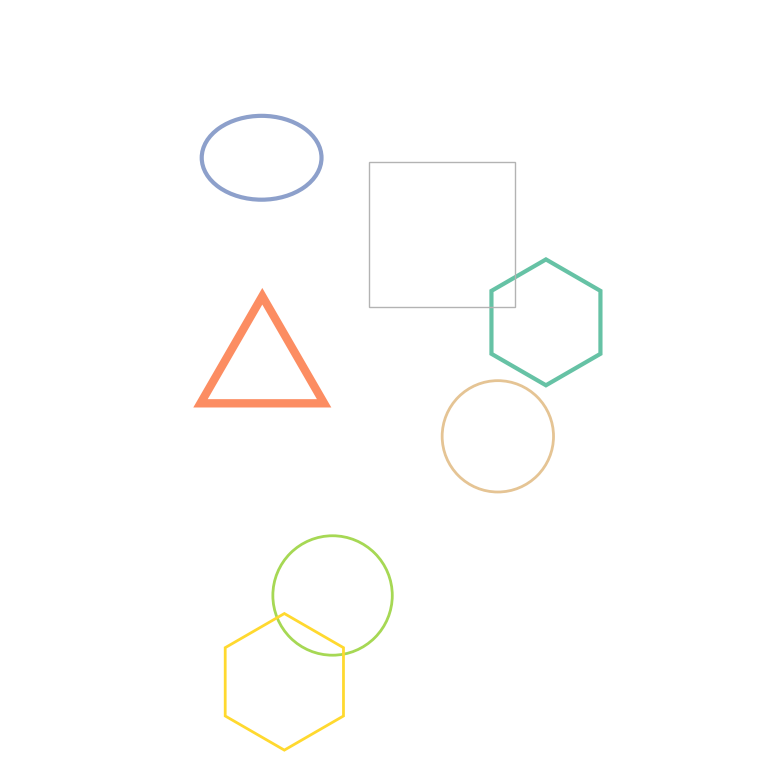[{"shape": "hexagon", "thickness": 1.5, "radius": 0.41, "center": [0.709, 0.581]}, {"shape": "triangle", "thickness": 3, "radius": 0.46, "center": [0.341, 0.523]}, {"shape": "oval", "thickness": 1.5, "radius": 0.39, "center": [0.34, 0.795]}, {"shape": "circle", "thickness": 1, "radius": 0.39, "center": [0.432, 0.227]}, {"shape": "hexagon", "thickness": 1, "radius": 0.44, "center": [0.369, 0.115]}, {"shape": "circle", "thickness": 1, "radius": 0.36, "center": [0.647, 0.433]}, {"shape": "square", "thickness": 0.5, "radius": 0.47, "center": [0.574, 0.695]}]